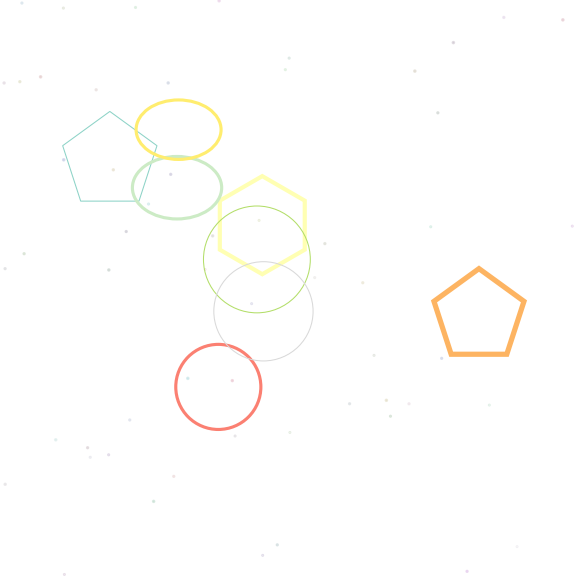[{"shape": "pentagon", "thickness": 0.5, "radius": 0.43, "center": [0.19, 0.72]}, {"shape": "hexagon", "thickness": 2, "radius": 0.42, "center": [0.454, 0.609]}, {"shape": "circle", "thickness": 1.5, "radius": 0.37, "center": [0.378, 0.329]}, {"shape": "pentagon", "thickness": 2.5, "radius": 0.41, "center": [0.829, 0.452]}, {"shape": "circle", "thickness": 0.5, "radius": 0.46, "center": [0.445, 0.55]}, {"shape": "circle", "thickness": 0.5, "radius": 0.43, "center": [0.456, 0.46]}, {"shape": "oval", "thickness": 1.5, "radius": 0.39, "center": [0.307, 0.674]}, {"shape": "oval", "thickness": 1.5, "radius": 0.37, "center": [0.309, 0.775]}]